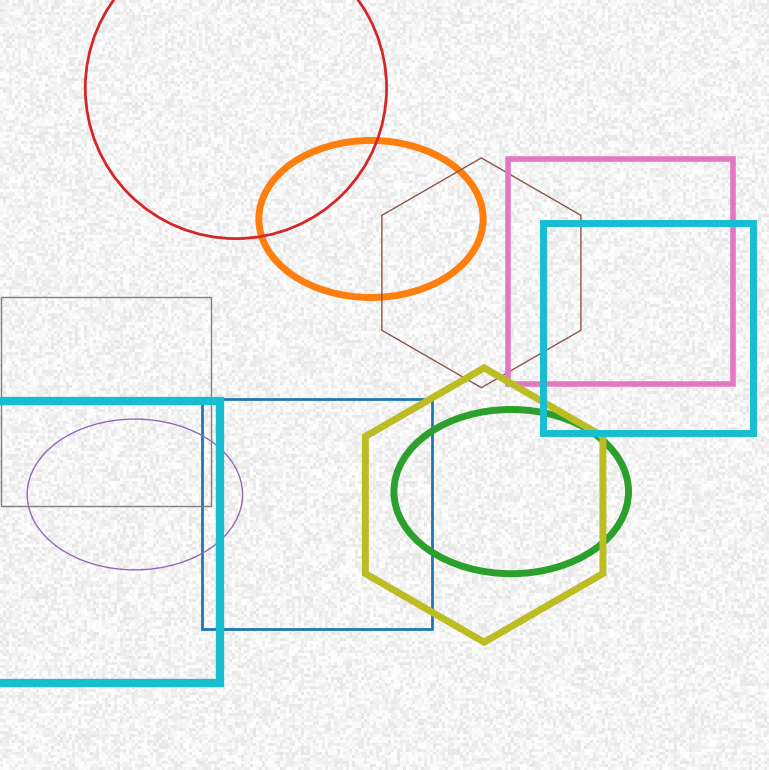[{"shape": "square", "thickness": 1, "radius": 0.75, "center": [0.412, 0.333]}, {"shape": "oval", "thickness": 2.5, "radius": 0.73, "center": [0.482, 0.716]}, {"shape": "oval", "thickness": 2.5, "radius": 0.76, "center": [0.664, 0.362]}, {"shape": "circle", "thickness": 1, "radius": 0.98, "center": [0.306, 0.886]}, {"shape": "oval", "thickness": 0.5, "radius": 0.7, "center": [0.175, 0.358]}, {"shape": "hexagon", "thickness": 0.5, "radius": 0.75, "center": [0.625, 0.646]}, {"shape": "square", "thickness": 2, "radius": 0.73, "center": [0.806, 0.648]}, {"shape": "square", "thickness": 0.5, "radius": 0.68, "center": [0.138, 0.479]}, {"shape": "hexagon", "thickness": 2.5, "radius": 0.89, "center": [0.629, 0.344]}, {"shape": "square", "thickness": 2.5, "radius": 0.68, "center": [0.841, 0.574]}, {"shape": "square", "thickness": 3, "radius": 0.91, "center": [0.103, 0.296]}]